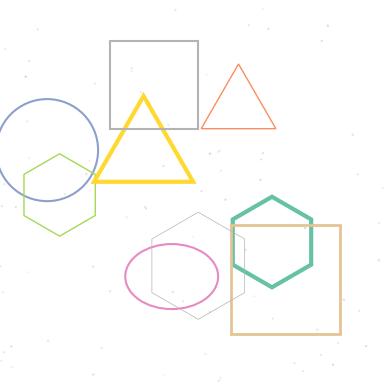[{"shape": "hexagon", "thickness": 3, "radius": 0.59, "center": [0.706, 0.371]}, {"shape": "triangle", "thickness": 1, "radius": 0.56, "center": [0.62, 0.722]}, {"shape": "circle", "thickness": 1.5, "radius": 0.66, "center": [0.122, 0.61]}, {"shape": "oval", "thickness": 1.5, "radius": 0.6, "center": [0.446, 0.282]}, {"shape": "hexagon", "thickness": 1, "radius": 0.53, "center": [0.155, 0.494]}, {"shape": "triangle", "thickness": 3, "radius": 0.74, "center": [0.373, 0.602]}, {"shape": "square", "thickness": 2, "radius": 0.71, "center": [0.742, 0.274]}, {"shape": "hexagon", "thickness": 0.5, "radius": 0.7, "center": [0.515, 0.31]}, {"shape": "square", "thickness": 1.5, "radius": 0.57, "center": [0.401, 0.779]}]